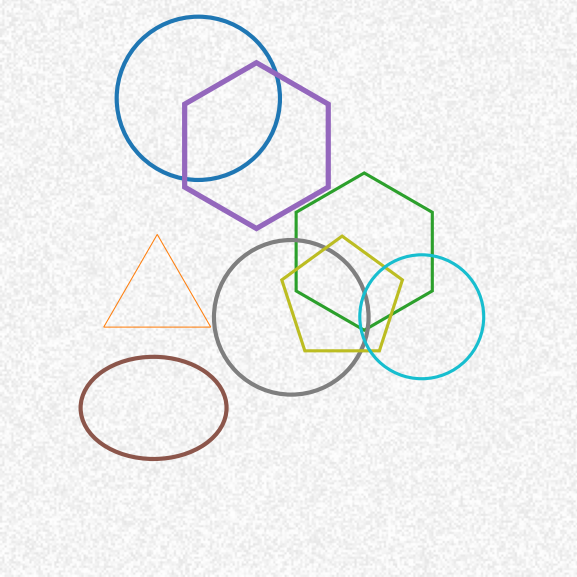[{"shape": "circle", "thickness": 2, "radius": 0.71, "center": [0.343, 0.829]}, {"shape": "triangle", "thickness": 0.5, "radius": 0.54, "center": [0.272, 0.486]}, {"shape": "hexagon", "thickness": 1.5, "radius": 0.68, "center": [0.631, 0.563]}, {"shape": "hexagon", "thickness": 2.5, "radius": 0.72, "center": [0.444, 0.747]}, {"shape": "oval", "thickness": 2, "radius": 0.63, "center": [0.266, 0.293]}, {"shape": "circle", "thickness": 2, "radius": 0.67, "center": [0.504, 0.45]}, {"shape": "pentagon", "thickness": 1.5, "radius": 0.55, "center": [0.592, 0.48]}, {"shape": "circle", "thickness": 1.5, "radius": 0.54, "center": [0.73, 0.451]}]